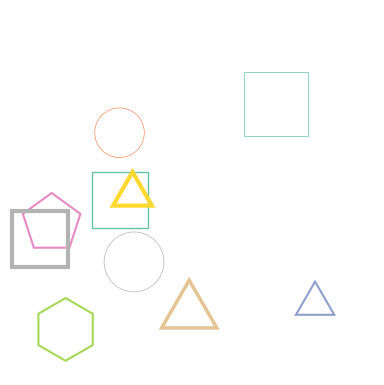[{"shape": "square", "thickness": 1, "radius": 0.36, "center": [0.312, 0.48]}, {"shape": "square", "thickness": 0.5, "radius": 0.42, "center": [0.717, 0.729]}, {"shape": "circle", "thickness": 0.5, "radius": 0.32, "center": [0.31, 0.655]}, {"shape": "triangle", "thickness": 1.5, "radius": 0.29, "center": [0.818, 0.211]}, {"shape": "pentagon", "thickness": 1.5, "radius": 0.39, "center": [0.134, 0.42]}, {"shape": "hexagon", "thickness": 1.5, "radius": 0.41, "center": [0.17, 0.144]}, {"shape": "triangle", "thickness": 3, "radius": 0.29, "center": [0.344, 0.495]}, {"shape": "triangle", "thickness": 2.5, "radius": 0.41, "center": [0.492, 0.19]}, {"shape": "circle", "thickness": 0.5, "radius": 0.39, "center": [0.348, 0.32]}, {"shape": "square", "thickness": 3, "radius": 0.36, "center": [0.104, 0.38]}]